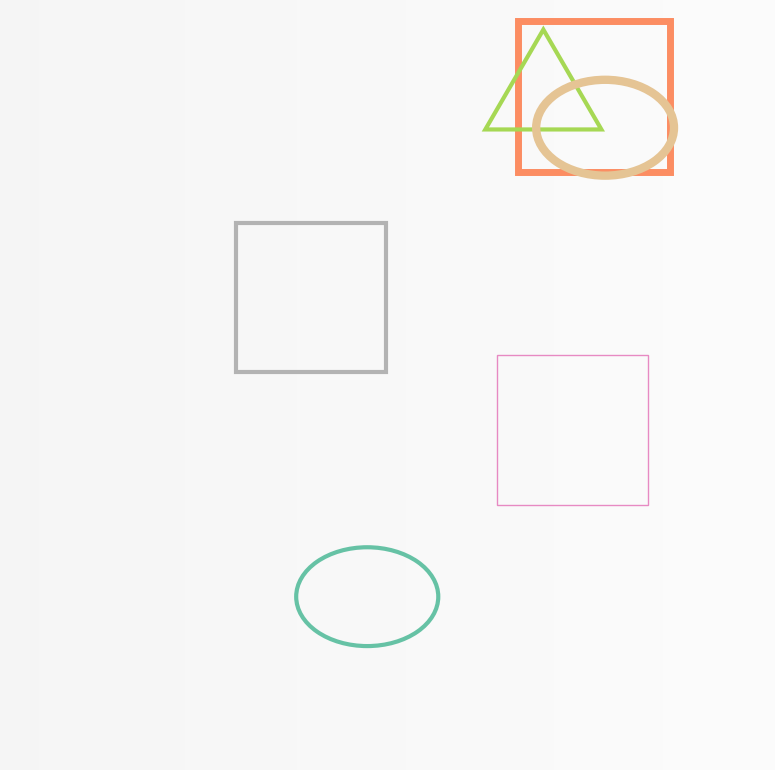[{"shape": "oval", "thickness": 1.5, "radius": 0.46, "center": [0.474, 0.225]}, {"shape": "square", "thickness": 2.5, "radius": 0.49, "center": [0.767, 0.875]}, {"shape": "square", "thickness": 0.5, "radius": 0.49, "center": [0.739, 0.442]}, {"shape": "triangle", "thickness": 1.5, "radius": 0.43, "center": [0.701, 0.875]}, {"shape": "oval", "thickness": 3, "radius": 0.44, "center": [0.781, 0.834]}, {"shape": "square", "thickness": 1.5, "radius": 0.49, "center": [0.402, 0.613]}]